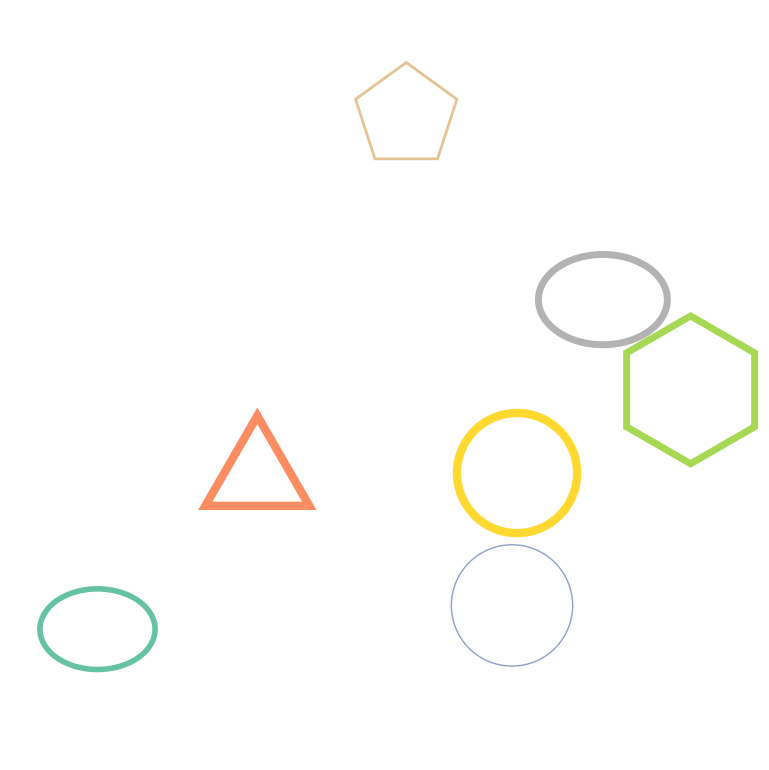[{"shape": "oval", "thickness": 2, "radius": 0.37, "center": [0.127, 0.183]}, {"shape": "triangle", "thickness": 3, "radius": 0.39, "center": [0.334, 0.382]}, {"shape": "circle", "thickness": 0.5, "radius": 0.39, "center": [0.665, 0.214]}, {"shape": "hexagon", "thickness": 2.5, "radius": 0.48, "center": [0.897, 0.494]}, {"shape": "circle", "thickness": 3, "radius": 0.39, "center": [0.671, 0.386]}, {"shape": "pentagon", "thickness": 1, "radius": 0.35, "center": [0.528, 0.85]}, {"shape": "oval", "thickness": 2.5, "radius": 0.42, "center": [0.783, 0.611]}]